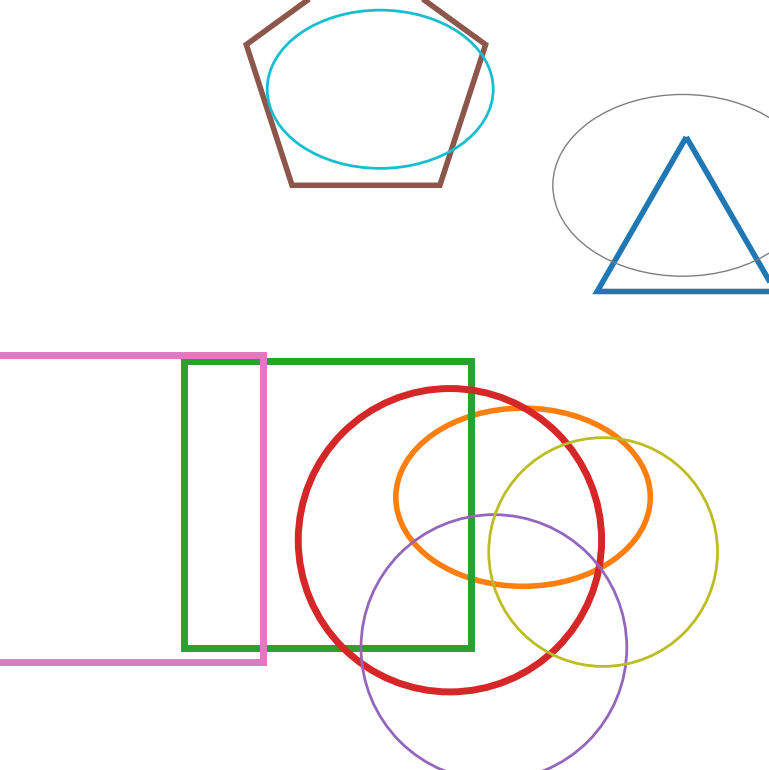[{"shape": "triangle", "thickness": 2, "radius": 0.67, "center": [0.891, 0.688]}, {"shape": "oval", "thickness": 2, "radius": 0.83, "center": [0.679, 0.354]}, {"shape": "square", "thickness": 2.5, "radius": 0.93, "center": [0.425, 0.345]}, {"shape": "circle", "thickness": 2.5, "radius": 0.98, "center": [0.584, 0.298]}, {"shape": "circle", "thickness": 1, "radius": 0.86, "center": [0.641, 0.159]}, {"shape": "pentagon", "thickness": 2, "radius": 0.82, "center": [0.475, 0.892]}, {"shape": "square", "thickness": 2.5, "radius": 1.0, "center": [0.142, 0.339]}, {"shape": "oval", "thickness": 0.5, "radius": 0.84, "center": [0.887, 0.759]}, {"shape": "circle", "thickness": 1, "radius": 0.74, "center": [0.783, 0.283]}, {"shape": "oval", "thickness": 1, "radius": 0.73, "center": [0.494, 0.884]}]